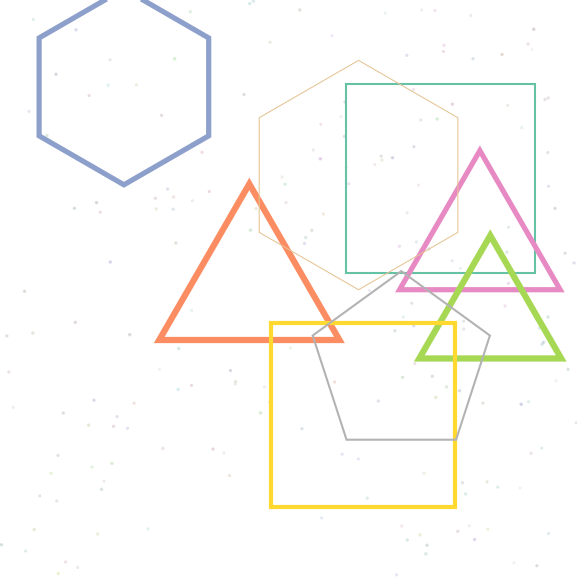[{"shape": "square", "thickness": 1, "radius": 0.82, "center": [0.763, 0.69]}, {"shape": "triangle", "thickness": 3, "radius": 0.9, "center": [0.432, 0.5]}, {"shape": "hexagon", "thickness": 2.5, "radius": 0.85, "center": [0.215, 0.849]}, {"shape": "triangle", "thickness": 2.5, "radius": 0.8, "center": [0.831, 0.578]}, {"shape": "triangle", "thickness": 3, "radius": 0.71, "center": [0.849, 0.449]}, {"shape": "square", "thickness": 2, "radius": 0.8, "center": [0.628, 0.281]}, {"shape": "hexagon", "thickness": 0.5, "radius": 0.99, "center": [0.621, 0.696]}, {"shape": "pentagon", "thickness": 1, "radius": 0.81, "center": [0.695, 0.368]}]